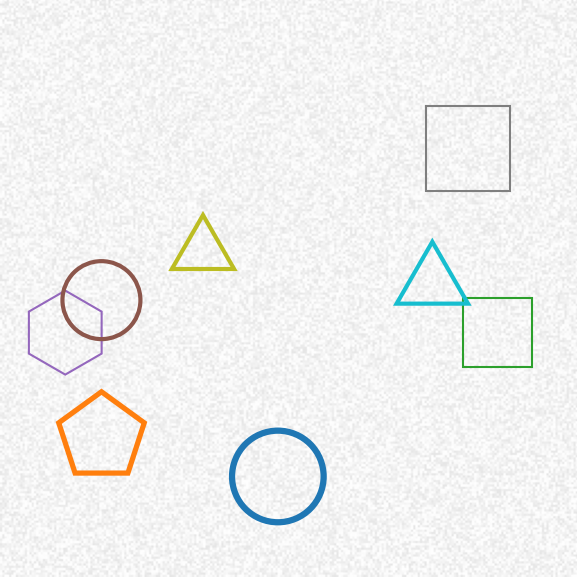[{"shape": "circle", "thickness": 3, "radius": 0.4, "center": [0.481, 0.174]}, {"shape": "pentagon", "thickness": 2.5, "radius": 0.39, "center": [0.176, 0.243]}, {"shape": "square", "thickness": 1, "radius": 0.3, "center": [0.862, 0.423]}, {"shape": "hexagon", "thickness": 1, "radius": 0.36, "center": [0.113, 0.423]}, {"shape": "circle", "thickness": 2, "radius": 0.34, "center": [0.176, 0.479]}, {"shape": "square", "thickness": 1, "radius": 0.36, "center": [0.81, 0.742]}, {"shape": "triangle", "thickness": 2, "radius": 0.31, "center": [0.351, 0.564]}, {"shape": "triangle", "thickness": 2, "radius": 0.36, "center": [0.749, 0.509]}]